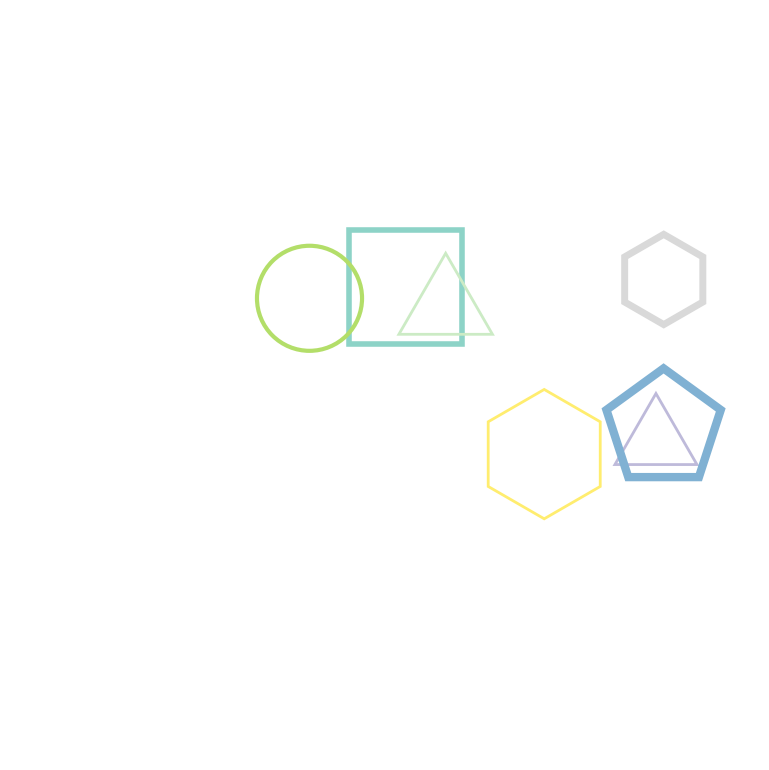[{"shape": "square", "thickness": 2, "radius": 0.37, "center": [0.526, 0.627]}, {"shape": "triangle", "thickness": 1, "radius": 0.31, "center": [0.852, 0.427]}, {"shape": "pentagon", "thickness": 3, "radius": 0.39, "center": [0.862, 0.444]}, {"shape": "circle", "thickness": 1.5, "radius": 0.34, "center": [0.402, 0.613]}, {"shape": "hexagon", "thickness": 2.5, "radius": 0.29, "center": [0.862, 0.637]}, {"shape": "triangle", "thickness": 1, "radius": 0.35, "center": [0.579, 0.601]}, {"shape": "hexagon", "thickness": 1, "radius": 0.42, "center": [0.707, 0.41]}]